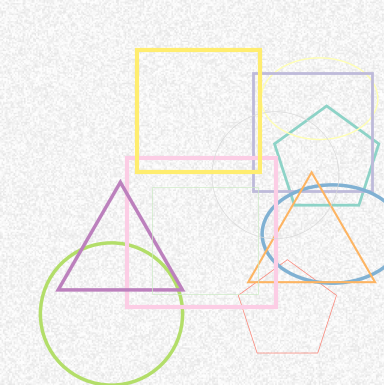[{"shape": "pentagon", "thickness": 2, "radius": 0.71, "center": [0.849, 0.582]}, {"shape": "oval", "thickness": 1, "radius": 0.76, "center": [0.83, 0.744]}, {"shape": "square", "thickness": 2, "radius": 0.77, "center": [0.811, 0.657]}, {"shape": "pentagon", "thickness": 0.5, "radius": 0.67, "center": [0.747, 0.191]}, {"shape": "oval", "thickness": 2.5, "radius": 0.91, "center": [0.863, 0.392]}, {"shape": "triangle", "thickness": 1.5, "radius": 0.95, "center": [0.809, 0.362]}, {"shape": "circle", "thickness": 2.5, "radius": 0.92, "center": [0.29, 0.184]}, {"shape": "square", "thickness": 3, "radius": 0.97, "center": [0.523, 0.397]}, {"shape": "circle", "thickness": 0.5, "radius": 0.82, "center": [0.715, 0.545]}, {"shape": "triangle", "thickness": 2.5, "radius": 0.93, "center": [0.313, 0.34]}, {"shape": "square", "thickness": 0.5, "radius": 0.69, "center": [0.532, 0.375]}, {"shape": "square", "thickness": 3, "radius": 0.79, "center": [0.516, 0.711]}]